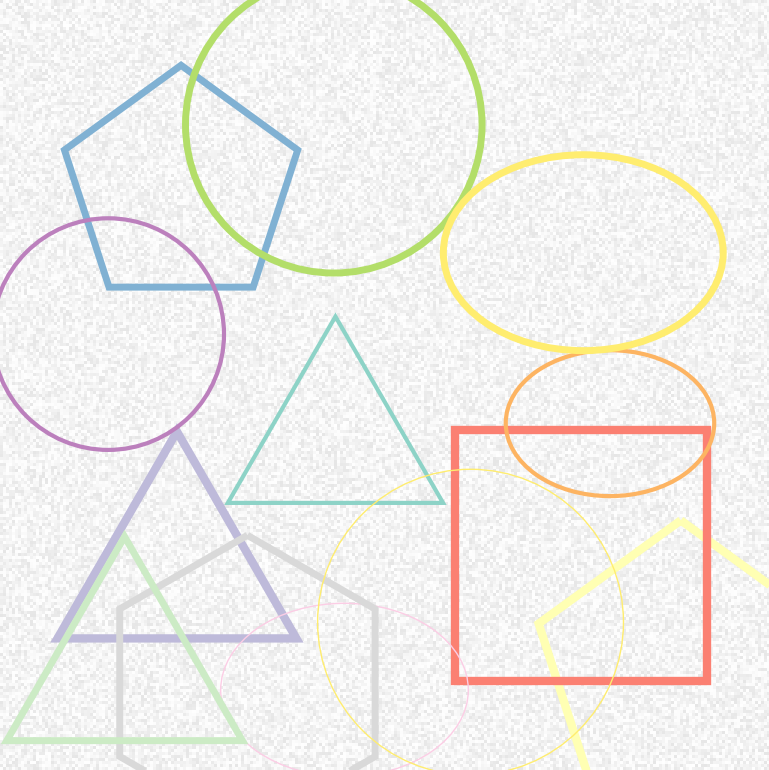[{"shape": "triangle", "thickness": 1.5, "radius": 0.81, "center": [0.436, 0.428]}, {"shape": "pentagon", "thickness": 3, "radius": 0.97, "center": [0.884, 0.13]}, {"shape": "triangle", "thickness": 3, "radius": 0.9, "center": [0.23, 0.26]}, {"shape": "square", "thickness": 3, "radius": 0.82, "center": [0.754, 0.278]}, {"shape": "pentagon", "thickness": 2.5, "radius": 0.8, "center": [0.235, 0.756]}, {"shape": "oval", "thickness": 1.5, "radius": 0.68, "center": [0.792, 0.45]}, {"shape": "circle", "thickness": 2.5, "radius": 0.96, "center": [0.433, 0.838]}, {"shape": "oval", "thickness": 0.5, "radius": 0.8, "center": [0.447, 0.104]}, {"shape": "hexagon", "thickness": 2.5, "radius": 0.96, "center": [0.321, 0.113]}, {"shape": "circle", "thickness": 1.5, "radius": 0.75, "center": [0.14, 0.566]}, {"shape": "triangle", "thickness": 2.5, "radius": 0.88, "center": [0.162, 0.126]}, {"shape": "oval", "thickness": 2.5, "radius": 0.91, "center": [0.758, 0.672]}, {"shape": "circle", "thickness": 0.5, "radius": 0.99, "center": [0.611, 0.192]}]